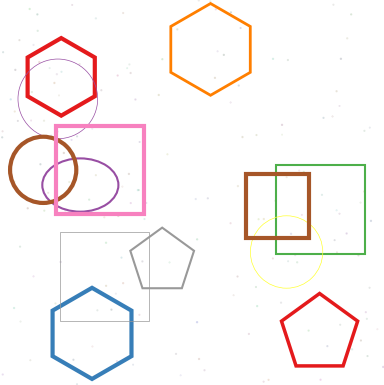[{"shape": "pentagon", "thickness": 2.5, "radius": 0.52, "center": [0.83, 0.134]}, {"shape": "hexagon", "thickness": 3, "radius": 0.5, "center": [0.159, 0.8]}, {"shape": "hexagon", "thickness": 3, "radius": 0.59, "center": [0.239, 0.134]}, {"shape": "square", "thickness": 1.5, "radius": 0.58, "center": [0.833, 0.457]}, {"shape": "oval", "thickness": 1.5, "radius": 0.49, "center": [0.209, 0.519]}, {"shape": "circle", "thickness": 0.5, "radius": 0.52, "center": [0.15, 0.743]}, {"shape": "hexagon", "thickness": 2, "radius": 0.6, "center": [0.547, 0.872]}, {"shape": "circle", "thickness": 0.5, "radius": 0.47, "center": [0.744, 0.345]}, {"shape": "circle", "thickness": 3, "radius": 0.43, "center": [0.112, 0.559]}, {"shape": "square", "thickness": 3, "radius": 0.41, "center": [0.721, 0.465]}, {"shape": "square", "thickness": 3, "radius": 0.57, "center": [0.26, 0.558]}, {"shape": "pentagon", "thickness": 1.5, "radius": 0.43, "center": [0.421, 0.322]}, {"shape": "square", "thickness": 0.5, "radius": 0.58, "center": [0.271, 0.281]}]